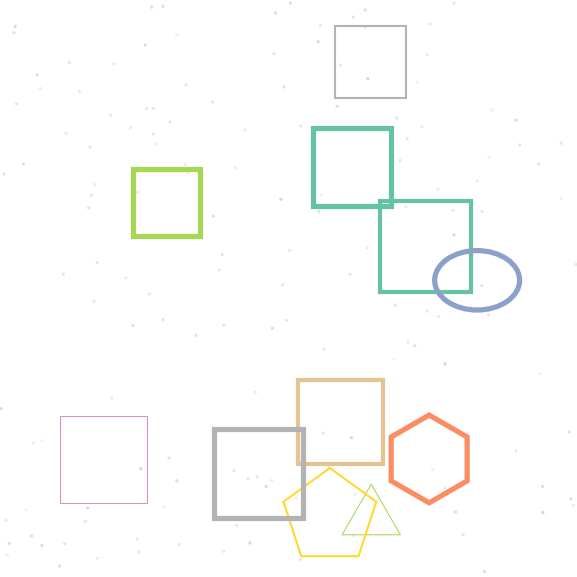[{"shape": "square", "thickness": 2, "radius": 0.39, "center": [0.736, 0.572]}, {"shape": "square", "thickness": 2.5, "radius": 0.34, "center": [0.61, 0.71]}, {"shape": "hexagon", "thickness": 2.5, "radius": 0.38, "center": [0.743, 0.204]}, {"shape": "oval", "thickness": 2.5, "radius": 0.37, "center": [0.826, 0.514]}, {"shape": "square", "thickness": 0.5, "radius": 0.38, "center": [0.179, 0.203]}, {"shape": "triangle", "thickness": 0.5, "radius": 0.29, "center": [0.643, 0.102]}, {"shape": "square", "thickness": 2.5, "radius": 0.29, "center": [0.289, 0.648]}, {"shape": "pentagon", "thickness": 1, "radius": 0.42, "center": [0.571, 0.104]}, {"shape": "square", "thickness": 2, "radius": 0.37, "center": [0.589, 0.268]}, {"shape": "square", "thickness": 2.5, "radius": 0.38, "center": [0.448, 0.179]}, {"shape": "square", "thickness": 1, "radius": 0.31, "center": [0.641, 0.892]}]